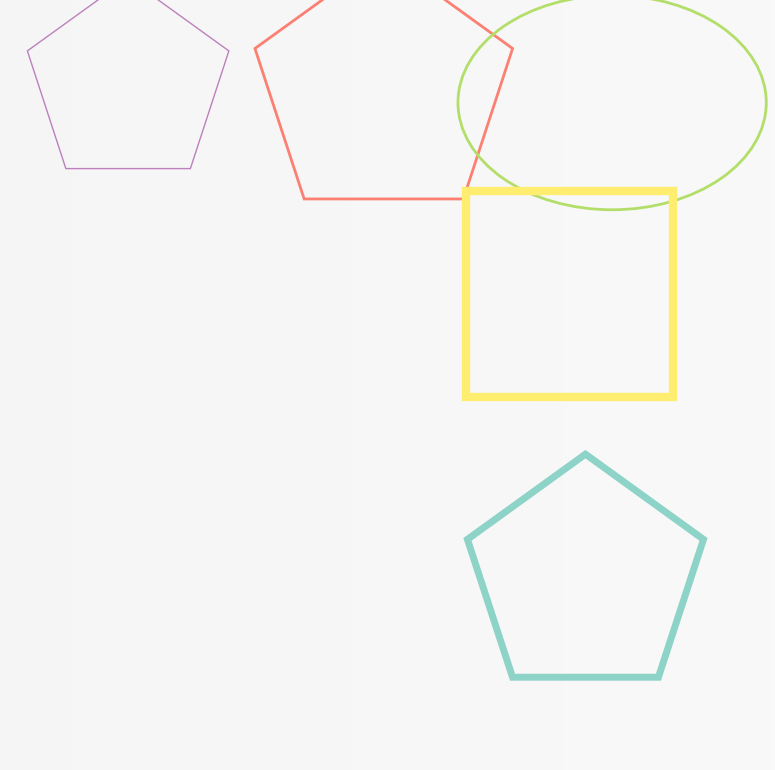[{"shape": "pentagon", "thickness": 2.5, "radius": 0.8, "center": [0.755, 0.25]}, {"shape": "pentagon", "thickness": 1, "radius": 0.87, "center": [0.495, 0.883]}, {"shape": "oval", "thickness": 1, "radius": 0.99, "center": [0.79, 0.867]}, {"shape": "pentagon", "thickness": 0.5, "radius": 0.68, "center": [0.165, 0.892]}, {"shape": "square", "thickness": 3, "radius": 0.67, "center": [0.735, 0.619]}]